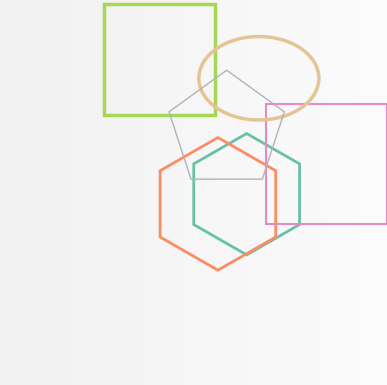[{"shape": "hexagon", "thickness": 2, "radius": 0.79, "center": [0.637, 0.496]}, {"shape": "hexagon", "thickness": 2, "radius": 0.86, "center": [0.562, 0.47]}, {"shape": "square", "thickness": 1.5, "radius": 0.78, "center": [0.842, 0.575]}, {"shape": "square", "thickness": 2.5, "radius": 0.72, "center": [0.413, 0.845]}, {"shape": "oval", "thickness": 2.5, "radius": 0.77, "center": [0.668, 0.797]}, {"shape": "pentagon", "thickness": 1, "radius": 0.78, "center": [0.585, 0.661]}]